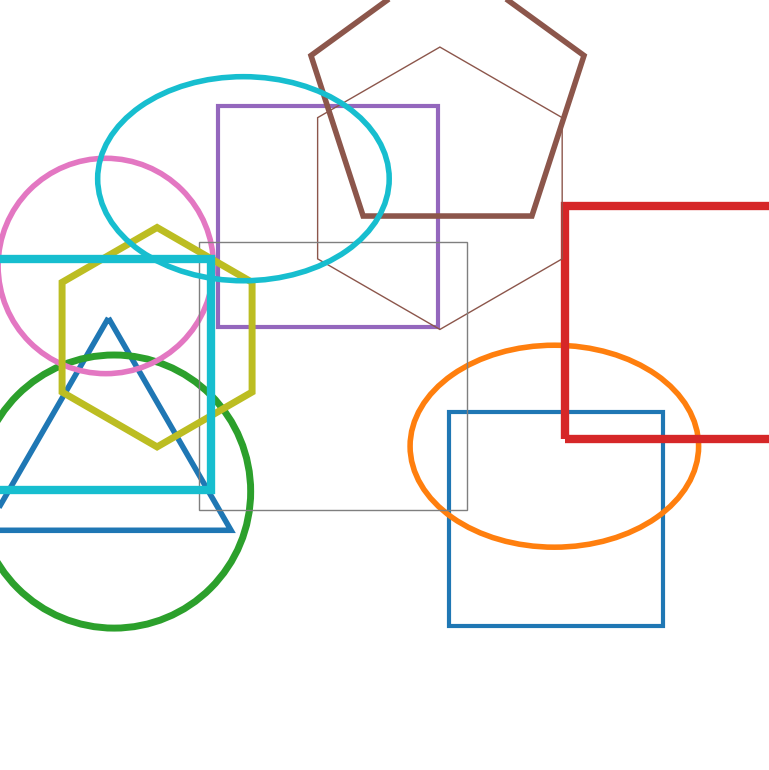[{"shape": "square", "thickness": 1.5, "radius": 0.69, "center": [0.722, 0.326]}, {"shape": "triangle", "thickness": 2, "radius": 0.92, "center": [0.141, 0.403]}, {"shape": "oval", "thickness": 2, "radius": 0.94, "center": [0.72, 0.421]}, {"shape": "circle", "thickness": 2.5, "radius": 0.89, "center": [0.148, 0.362]}, {"shape": "square", "thickness": 3, "radius": 0.75, "center": [0.885, 0.581]}, {"shape": "square", "thickness": 1.5, "radius": 0.72, "center": [0.426, 0.719]}, {"shape": "pentagon", "thickness": 2, "radius": 0.93, "center": [0.581, 0.87]}, {"shape": "hexagon", "thickness": 0.5, "radius": 0.92, "center": [0.571, 0.756]}, {"shape": "circle", "thickness": 2, "radius": 0.7, "center": [0.137, 0.655]}, {"shape": "square", "thickness": 0.5, "radius": 0.87, "center": [0.433, 0.511]}, {"shape": "hexagon", "thickness": 2.5, "radius": 0.71, "center": [0.204, 0.562]}, {"shape": "square", "thickness": 3, "radius": 0.75, "center": [0.124, 0.514]}, {"shape": "oval", "thickness": 2, "radius": 0.95, "center": [0.316, 0.768]}]